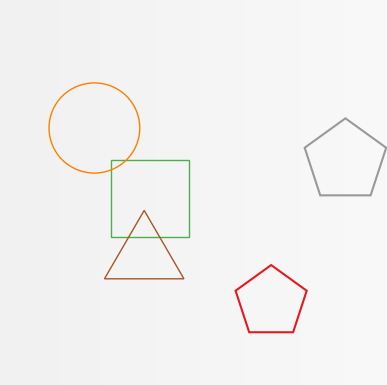[{"shape": "pentagon", "thickness": 1.5, "radius": 0.48, "center": [0.7, 0.215]}, {"shape": "square", "thickness": 1, "radius": 0.5, "center": [0.387, 0.483]}, {"shape": "circle", "thickness": 1, "radius": 0.59, "center": [0.244, 0.668]}, {"shape": "triangle", "thickness": 1, "radius": 0.59, "center": [0.372, 0.335]}, {"shape": "pentagon", "thickness": 1.5, "radius": 0.55, "center": [0.891, 0.582]}]